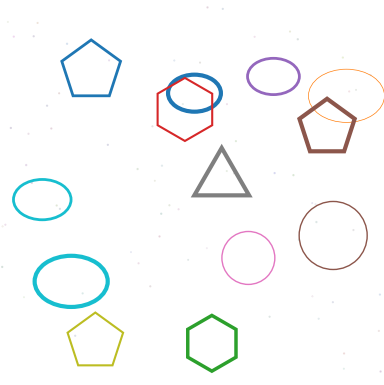[{"shape": "oval", "thickness": 3, "radius": 0.34, "center": [0.505, 0.758]}, {"shape": "pentagon", "thickness": 2, "radius": 0.4, "center": [0.237, 0.816]}, {"shape": "oval", "thickness": 0.5, "radius": 0.49, "center": [0.9, 0.751]}, {"shape": "hexagon", "thickness": 2.5, "radius": 0.36, "center": [0.55, 0.108]}, {"shape": "hexagon", "thickness": 1.5, "radius": 0.41, "center": [0.48, 0.716]}, {"shape": "oval", "thickness": 2, "radius": 0.34, "center": [0.71, 0.801]}, {"shape": "circle", "thickness": 1, "radius": 0.44, "center": [0.865, 0.388]}, {"shape": "pentagon", "thickness": 3, "radius": 0.38, "center": [0.85, 0.668]}, {"shape": "circle", "thickness": 1, "radius": 0.34, "center": [0.645, 0.33]}, {"shape": "triangle", "thickness": 3, "radius": 0.41, "center": [0.576, 0.534]}, {"shape": "pentagon", "thickness": 1.5, "radius": 0.38, "center": [0.248, 0.112]}, {"shape": "oval", "thickness": 2, "radius": 0.37, "center": [0.11, 0.482]}, {"shape": "oval", "thickness": 3, "radius": 0.47, "center": [0.185, 0.269]}]